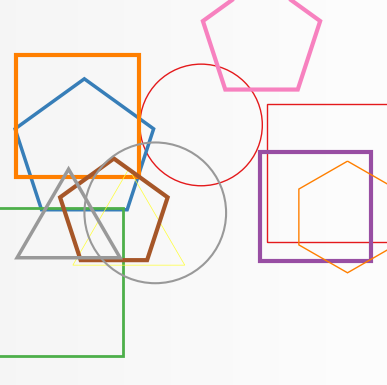[{"shape": "circle", "thickness": 1, "radius": 0.79, "center": [0.519, 0.675]}, {"shape": "square", "thickness": 1, "radius": 0.9, "center": [0.869, 0.552]}, {"shape": "pentagon", "thickness": 2.5, "radius": 0.94, "center": [0.218, 0.607]}, {"shape": "square", "thickness": 2, "radius": 0.96, "center": [0.127, 0.267]}, {"shape": "square", "thickness": 3, "radius": 0.71, "center": [0.814, 0.464]}, {"shape": "square", "thickness": 3, "radius": 0.79, "center": [0.201, 0.7]}, {"shape": "hexagon", "thickness": 1, "radius": 0.72, "center": [0.897, 0.436]}, {"shape": "triangle", "thickness": 0.5, "radius": 0.83, "center": [0.332, 0.395]}, {"shape": "pentagon", "thickness": 3, "radius": 0.73, "center": [0.294, 0.442]}, {"shape": "pentagon", "thickness": 3, "radius": 0.8, "center": [0.675, 0.896]}, {"shape": "circle", "thickness": 1.5, "radius": 0.91, "center": [0.401, 0.447]}, {"shape": "triangle", "thickness": 2.5, "radius": 0.77, "center": [0.177, 0.407]}]